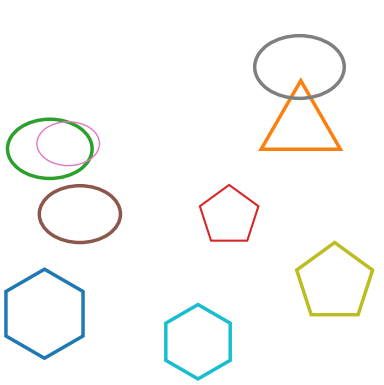[{"shape": "hexagon", "thickness": 2.5, "radius": 0.58, "center": [0.116, 0.185]}, {"shape": "triangle", "thickness": 2.5, "radius": 0.59, "center": [0.781, 0.672]}, {"shape": "oval", "thickness": 2.5, "radius": 0.55, "center": [0.129, 0.613]}, {"shape": "pentagon", "thickness": 1.5, "radius": 0.4, "center": [0.595, 0.44]}, {"shape": "oval", "thickness": 2.5, "radius": 0.53, "center": [0.207, 0.444]}, {"shape": "oval", "thickness": 1, "radius": 0.41, "center": [0.177, 0.627]}, {"shape": "oval", "thickness": 2.5, "radius": 0.58, "center": [0.778, 0.826]}, {"shape": "pentagon", "thickness": 2.5, "radius": 0.52, "center": [0.869, 0.266]}, {"shape": "hexagon", "thickness": 2.5, "radius": 0.48, "center": [0.514, 0.112]}]